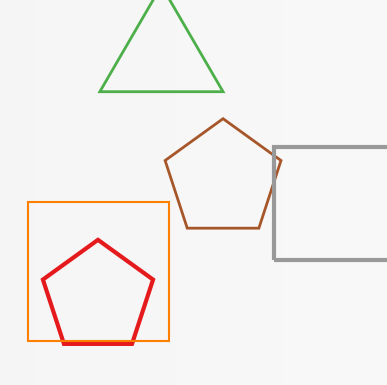[{"shape": "pentagon", "thickness": 3, "radius": 0.75, "center": [0.253, 0.228]}, {"shape": "triangle", "thickness": 2, "radius": 0.92, "center": [0.417, 0.854]}, {"shape": "square", "thickness": 1.5, "radius": 0.9, "center": [0.254, 0.295]}, {"shape": "pentagon", "thickness": 2, "radius": 0.79, "center": [0.576, 0.535]}, {"shape": "square", "thickness": 3, "radius": 0.74, "center": [0.855, 0.471]}]